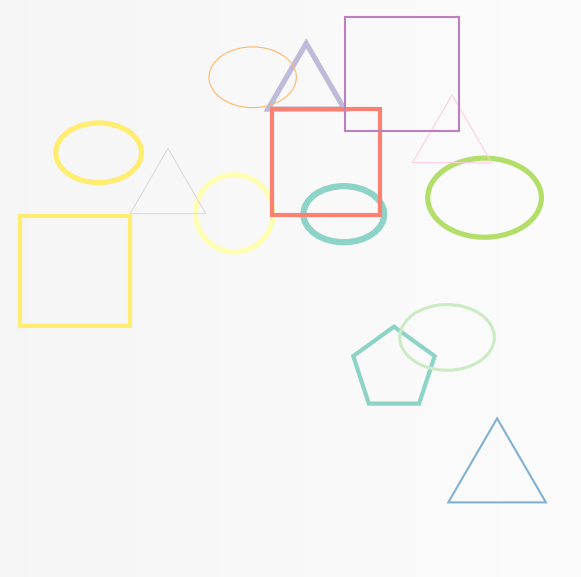[{"shape": "oval", "thickness": 3, "radius": 0.35, "center": [0.591, 0.628]}, {"shape": "pentagon", "thickness": 2, "radius": 0.37, "center": [0.678, 0.36]}, {"shape": "circle", "thickness": 2.5, "radius": 0.33, "center": [0.403, 0.63]}, {"shape": "triangle", "thickness": 2.5, "radius": 0.38, "center": [0.527, 0.848]}, {"shape": "square", "thickness": 2, "radius": 0.46, "center": [0.561, 0.719]}, {"shape": "triangle", "thickness": 1, "radius": 0.48, "center": [0.855, 0.178]}, {"shape": "oval", "thickness": 0.5, "radius": 0.38, "center": [0.435, 0.865]}, {"shape": "oval", "thickness": 2.5, "radius": 0.49, "center": [0.834, 0.657]}, {"shape": "triangle", "thickness": 0.5, "radius": 0.39, "center": [0.778, 0.757]}, {"shape": "triangle", "thickness": 0.5, "radius": 0.38, "center": [0.289, 0.667]}, {"shape": "square", "thickness": 1, "radius": 0.49, "center": [0.692, 0.871]}, {"shape": "oval", "thickness": 1.5, "radius": 0.41, "center": [0.769, 0.415]}, {"shape": "oval", "thickness": 2.5, "radius": 0.37, "center": [0.17, 0.735]}, {"shape": "square", "thickness": 2, "radius": 0.47, "center": [0.128, 0.53]}]